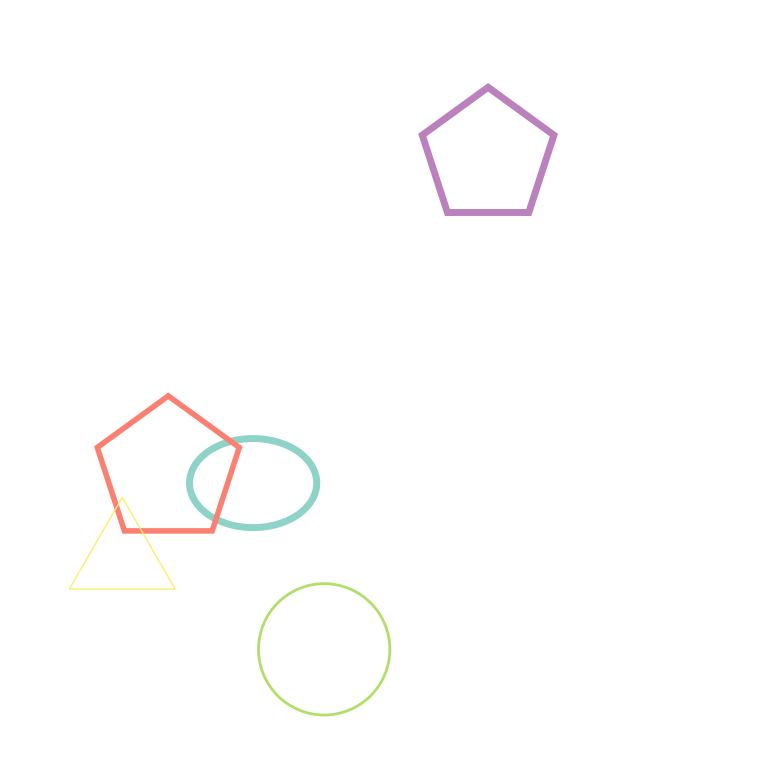[{"shape": "oval", "thickness": 2.5, "radius": 0.41, "center": [0.329, 0.373]}, {"shape": "pentagon", "thickness": 2, "radius": 0.48, "center": [0.219, 0.389]}, {"shape": "circle", "thickness": 1, "radius": 0.43, "center": [0.421, 0.157]}, {"shape": "pentagon", "thickness": 2.5, "radius": 0.45, "center": [0.634, 0.797]}, {"shape": "triangle", "thickness": 0.5, "radius": 0.4, "center": [0.159, 0.275]}]